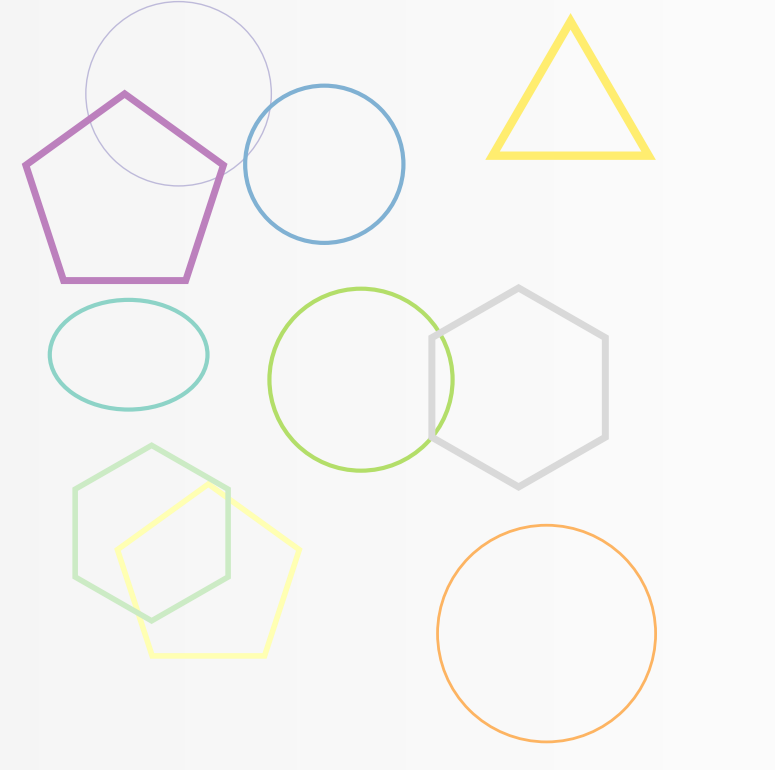[{"shape": "oval", "thickness": 1.5, "radius": 0.51, "center": [0.166, 0.539]}, {"shape": "pentagon", "thickness": 2, "radius": 0.62, "center": [0.269, 0.248]}, {"shape": "circle", "thickness": 0.5, "radius": 0.6, "center": [0.23, 0.878]}, {"shape": "circle", "thickness": 1.5, "radius": 0.51, "center": [0.418, 0.787]}, {"shape": "circle", "thickness": 1, "radius": 0.7, "center": [0.705, 0.177]}, {"shape": "circle", "thickness": 1.5, "radius": 0.59, "center": [0.466, 0.507]}, {"shape": "hexagon", "thickness": 2.5, "radius": 0.65, "center": [0.669, 0.497]}, {"shape": "pentagon", "thickness": 2.5, "radius": 0.67, "center": [0.161, 0.744]}, {"shape": "hexagon", "thickness": 2, "radius": 0.57, "center": [0.196, 0.308]}, {"shape": "triangle", "thickness": 3, "radius": 0.58, "center": [0.736, 0.856]}]